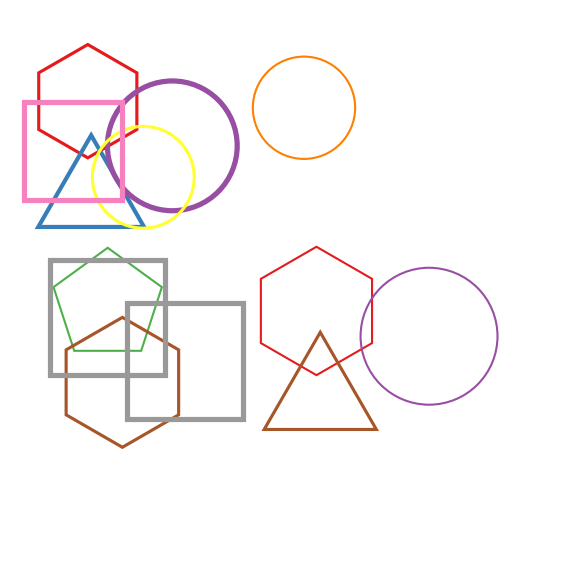[{"shape": "hexagon", "thickness": 1, "radius": 0.56, "center": [0.548, 0.461]}, {"shape": "hexagon", "thickness": 1.5, "radius": 0.49, "center": [0.152, 0.824]}, {"shape": "triangle", "thickness": 2, "radius": 0.53, "center": [0.158, 0.659]}, {"shape": "pentagon", "thickness": 1, "radius": 0.49, "center": [0.186, 0.471]}, {"shape": "circle", "thickness": 1, "radius": 0.59, "center": [0.743, 0.417]}, {"shape": "circle", "thickness": 2.5, "radius": 0.56, "center": [0.298, 0.747]}, {"shape": "circle", "thickness": 1, "radius": 0.44, "center": [0.526, 0.813]}, {"shape": "circle", "thickness": 1.5, "radius": 0.44, "center": [0.248, 0.692]}, {"shape": "triangle", "thickness": 1.5, "radius": 0.56, "center": [0.555, 0.312]}, {"shape": "hexagon", "thickness": 1.5, "radius": 0.56, "center": [0.212, 0.337]}, {"shape": "square", "thickness": 2.5, "radius": 0.42, "center": [0.126, 0.737]}, {"shape": "square", "thickness": 2.5, "radius": 0.5, "center": [0.187, 0.449]}, {"shape": "square", "thickness": 2.5, "radius": 0.5, "center": [0.321, 0.374]}]